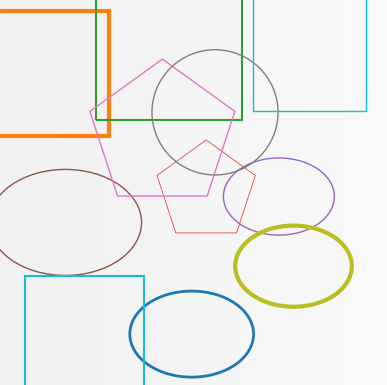[{"shape": "oval", "thickness": 2, "radius": 0.8, "center": [0.495, 0.132]}, {"shape": "square", "thickness": 3, "radius": 0.82, "center": [0.119, 0.809]}, {"shape": "square", "thickness": 1.5, "radius": 0.94, "center": [0.436, 0.878]}, {"shape": "pentagon", "thickness": 0.5, "radius": 0.67, "center": [0.532, 0.503]}, {"shape": "oval", "thickness": 1, "radius": 0.72, "center": [0.72, 0.489]}, {"shape": "oval", "thickness": 1, "radius": 0.98, "center": [0.169, 0.422]}, {"shape": "pentagon", "thickness": 1, "radius": 0.98, "center": [0.419, 0.65]}, {"shape": "circle", "thickness": 1, "radius": 0.81, "center": [0.555, 0.708]}, {"shape": "oval", "thickness": 3, "radius": 0.75, "center": [0.757, 0.309]}, {"shape": "square", "thickness": 1.5, "radius": 0.77, "center": [0.218, 0.13]}, {"shape": "square", "thickness": 1, "radius": 0.73, "center": [0.798, 0.858]}]